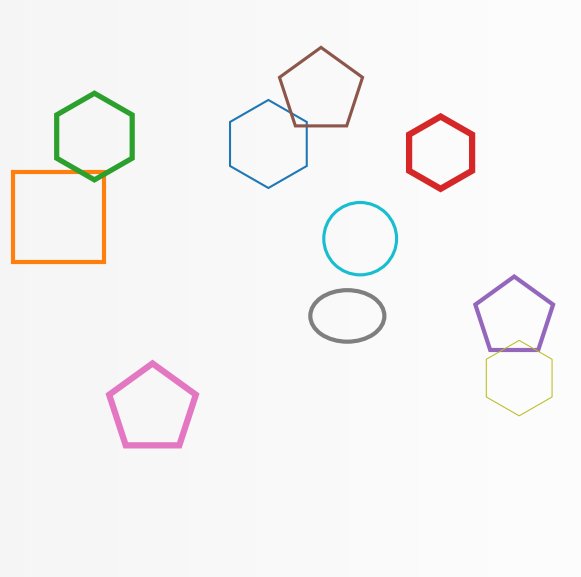[{"shape": "hexagon", "thickness": 1, "radius": 0.38, "center": [0.462, 0.75]}, {"shape": "square", "thickness": 2, "radius": 0.39, "center": [0.101, 0.623]}, {"shape": "hexagon", "thickness": 2.5, "radius": 0.37, "center": [0.162, 0.763]}, {"shape": "hexagon", "thickness": 3, "radius": 0.31, "center": [0.758, 0.735]}, {"shape": "pentagon", "thickness": 2, "radius": 0.35, "center": [0.885, 0.45]}, {"shape": "pentagon", "thickness": 1.5, "radius": 0.38, "center": [0.552, 0.842]}, {"shape": "pentagon", "thickness": 3, "radius": 0.39, "center": [0.262, 0.291]}, {"shape": "oval", "thickness": 2, "radius": 0.32, "center": [0.598, 0.452]}, {"shape": "hexagon", "thickness": 0.5, "radius": 0.33, "center": [0.893, 0.344]}, {"shape": "circle", "thickness": 1.5, "radius": 0.31, "center": [0.62, 0.586]}]